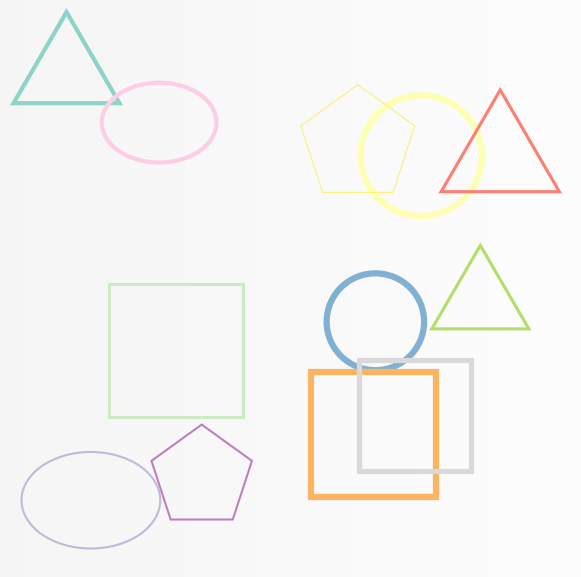[{"shape": "triangle", "thickness": 2, "radius": 0.53, "center": [0.114, 0.873]}, {"shape": "circle", "thickness": 3, "radius": 0.52, "center": [0.725, 0.73]}, {"shape": "oval", "thickness": 1, "radius": 0.6, "center": [0.156, 0.133]}, {"shape": "triangle", "thickness": 1.5, "radius": 0.59, "center": [0.861, 0.726]}, {"shape": "circle", "thickness": 3, "radius": 0.42, "center": [0.646, 0.442]}, {"shape": "square", "thickness": 3, "radius": 0.54, "center": [0.642, 0.247]}, {"shape": "triangle", "thickness": 1.5, "radius": 0.48, "center": [0.826, 0.478]}, {"shape": "oval", "thickness": 2, "radius": 0.49, "center": [0.274, 0.787]}, {"shape": "square", "thickness": 2.5, "radius": 0.48, "center": [0.714, 0.279]}, {"shape": "pentagon", "thickness": 1, "radius": 0.45, "center": [0.347, 0.173]}, {"shape": "square", "thickness": 1.5, "radius": 0.58, "center": [0.303, 0.392]}, {"shape": "pentagon", "thickness": 0.5, "radius": 0.52, "center": [0.616, 0.749]}]